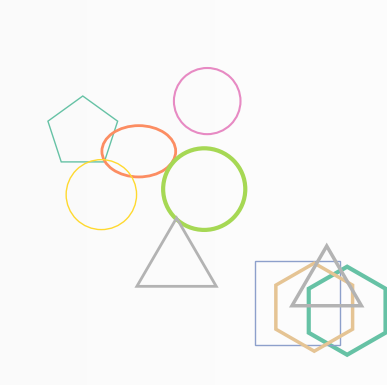[{"shape": "pentagon", "thickness": 1, "radius": 0.47, "center": [0.214, 0.656]}, {"shape": "hexagon", "thickness": 3, "radius": 0.57, "center": [0.896, 0.193]}, {"shape": "oval", "thickness": 2, "radius": 0.48, "center": [0.358, 0.607]}, {"shape": "square", "thickness": 1, "radius": 0.55, "center": [0.768, 0.212]}, {"shape": "circle", "thickness": 1.5, "radius": 0.43, "center": [0.535, 0.737]}, {"shape": "circle", "thickness": 3, "radius": 0.53, "center": [0.527, 0.509]}, {"shape": "circle", "thickness": 1, "radius": 0.45, "center": [0.262, 0.495]}, {"shape": "hexagon", "thickness": 2.5, "radius": 0.57, "center": [0.811, 0.202]}, {"shape": "triangle", "thickness": 2.5, "radius": 0.52, "center": [0.843, 0.258]}, {"shape": "triangle", "thickness": 2, "radius": 0.59, "center": [0.456, 0.315]}]